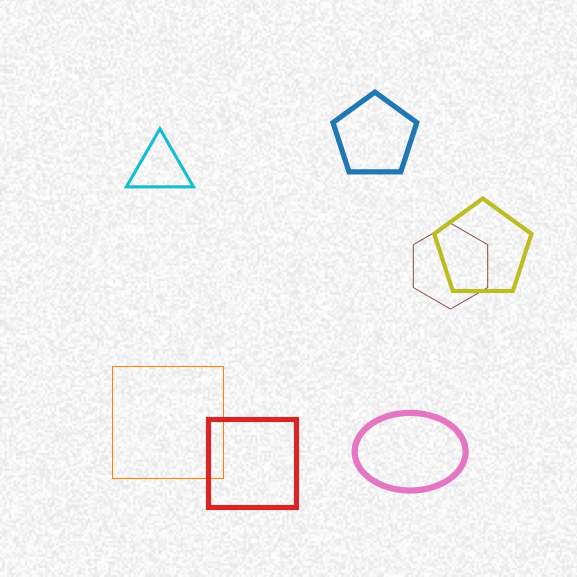[{"shape": "pentagon", "thickness": 2.5, "radius": 0.38, "center": [0.649, 0.763]}, {"shape": "square", "thickness": 0.5, "radius": 0.48, "center": [0.29, 0.269]}, {"shape": "square", "thickness": 2.5, "radius": 0.38, "center": [0.437, 0.198]}, {"shape": "hexagon", "thickness": 0.5, "radius": 0.37, "center": [0.78, 0.538]}, {"shape": "oval", "thickness": 3, "radius": 0.48, "center": [0.71, 0.217]}, {"shape": "pentagon", "thickness": 2, "radius": 0.44, "center": [0.836, 0.567]}, {"shape": "triangle", "thickness": 1.5, "radius": 0.34, "center": [0.277, 0.709]}]